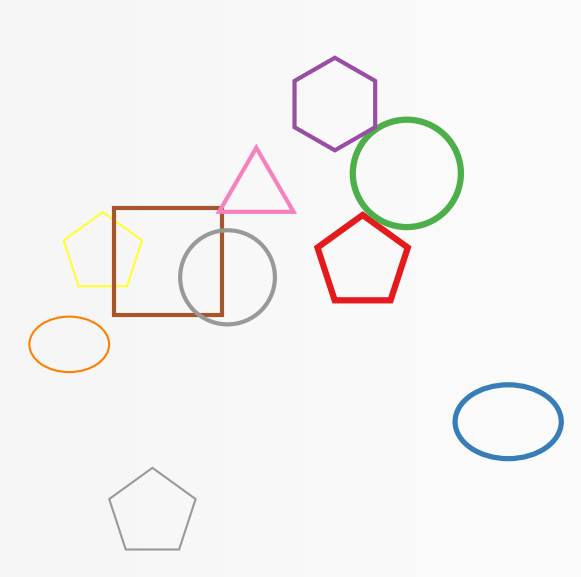[{"shape": "pentagon", "thickness": 3, "radius": 0.41, "center": [0.624, 0.545]}, {"shape": "oval", "thickness": 2.5, "radius": 0.46, "center": [0.874, 0.269]}, {"shape": "circle", "thickness": 3, "radius": 0.46, "center": [0.7, 0.699]}, {"shape": "hexagon", "thickness": 2, "radius": 0.4, "center": [0.576, 0.819]}, {"shape": "oval", "thickness": 1, "radius": 0.34, "center": [0.119, 0.403]}, {"shape": "pentagon", "thickness": 1, "radius": 0.35, "center": [0.177, 0.561]}, {"shape": "square", "thickness": 2, "radius": 0.46, "center": [0.289, 0.547]}, {"shape": "triangle", "thickness": 2, "radius": 0.37, "center": [0.441, 0.669]}, {"shape": "circle", "thickness": 2, "radius": 0.41, "center": [0.391, 0.519]}, {"shape": "pentagon", "thickness": 1, "radius": 0.39, "center": [0.262, 0.111]}]